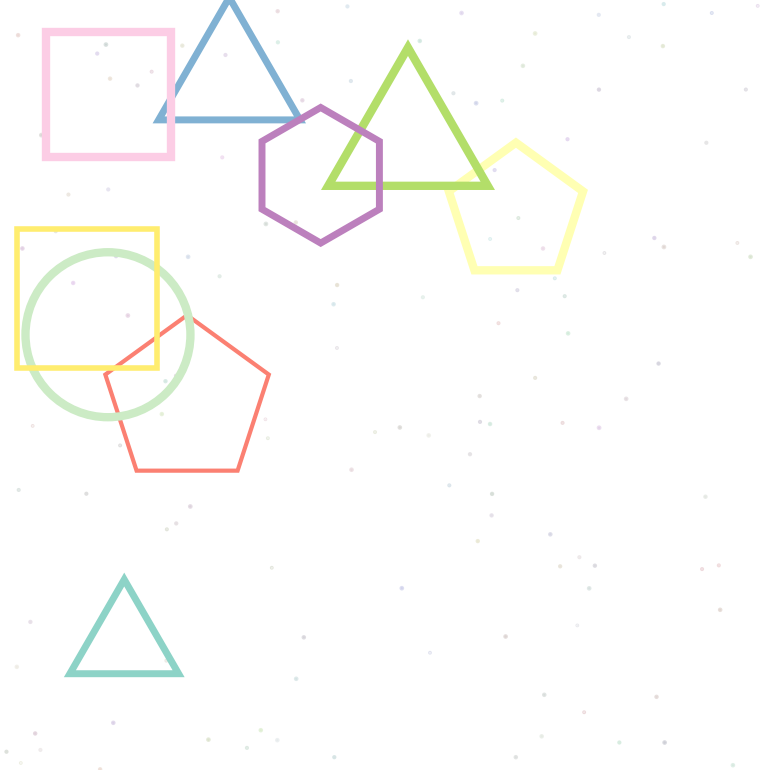[{"shape": "triangle", "thickness": 2.5, "radius": 0.41, "center": [0.161, 0.166]}, {"shape": "pentagon", "thickness": 3, "radius": 0.46, "center": [0.67, 0.723]}, {"shape": "pentagon", "thickness": 1.5, "radius": 0.56, "center": [0.243, 0.479]}, {"shape": "triangle", "thickness": 2.5, "radius": 0.53, "center": [0.298, 0.897]}, {"shape": "triangle", "thickness": 3, "radius": 0.6, "center": [0.53, 0.818]}, {"shape": "square", "thickness": 3, "radius": 0.4, "center": [0.141, 0.877]}, {"shape": "hexagon", "thickness": 2.5, "radius": 0.44, "center": [0.416, 0.772]}, {"shape": "circle", "thickness": 3, "radius": 0.54, "center": [0.14, 0.565]}, {"shape": "square", "thickness": 2, "radius": 0.45, "center": [0.113, 0.612]}]